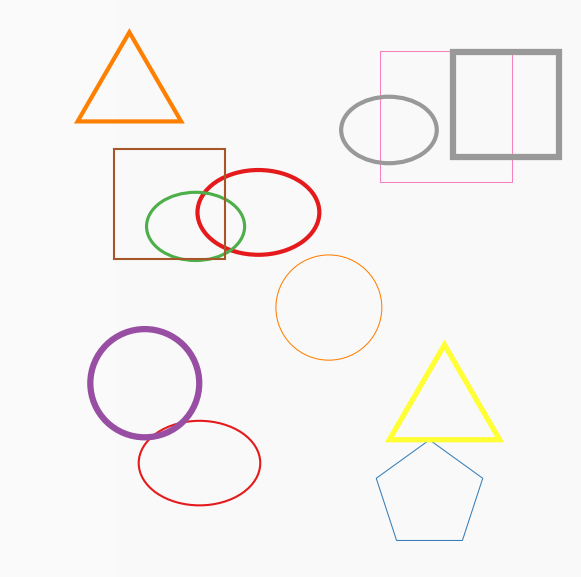[{"shape": "oval", "thickness": 2, "radius": 0.52, "center": [0.445, 0.631]}, {"shape": "oval", "thickness": 1, "radius": 0.52, "center": [0.343, 0.197]}, {"shape": "pentagon", "thickness": 0.5, "radius": 0.48, "center": [0.739, 0.141]}, {"shape": "oval", "thickness": 1.5, "radius": 0.42, "center": [0.336, 0.607]}, {"shape": "circle", "thickness": 3, "radius": 0.47, "center": [0.249, 0.336]}, {"shape": "circle", "thickness": 0.5, "radius": 0.46, "center": [0.566, 0.467]}, {"shape": "triangle", "thickness": 2, "radius": 0.51, "center": [0.223, 0.84]}, {"shape": "triangle", "thickness": 2.5, "radius": 0.55, "center": [0.765, 0.293]}, {"shape": "square", "thickness": 1, "radius": 0.48, "center": [0.292, 0.646]}, {"shape": "square", "thickness": 0.5, "radius": 0.57, "center": [0.768, 0.797]}, {"shape": "oval", "thickness": 2, "radius": 0.41, "center": [0.669, 0.774]}, {"shape": "square", "thickness": 3, "radius": 0.45, "center": [0.87, 0.819]}]